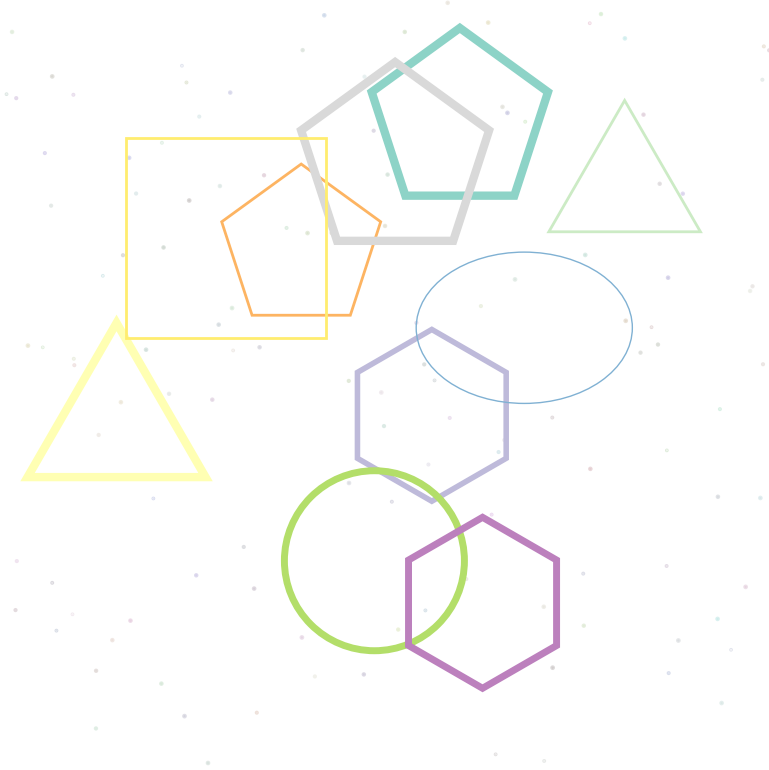[{"shape": "pentagon", "thickness": 3, "radius": 0.6, "center": [0.597, 0.843]}, {"shape": "triangle", "thickness": 3, "radius": 0.67, "center": [0.151, 0.447]}, {"shape": "hexagon", "thickness": 2, "radius": 0.56, "center": [0.561, 0.461]}, {"shape": "oval", "thickness": 0.5, "radius": 0.7, "center": [0.681, 0.574]}, {"shape": "pentagon", "thickness": 1, "radius": 0.54, "center": [0.391, 0.678]}, {"shape": "circle", "thickness": 2.5, "radius": 0.58, "center": [0.486, 0.272]}, {"shape": "pentagon", "thickness": 3, "radius": 0.64, "center": [0.513, 0.791]}, {"shape": "hexagon", "thickness": 2.5, "radius": 0.56, "center": [0.627, 0.217]}, {"shape": "triangle", "thickness": 1, "radius": 0.57, "center": [0.811, 0.756]}, {"shape": "square", "thickness": 1, "radius": 0.65, "center": [0.294, 0.691]}]